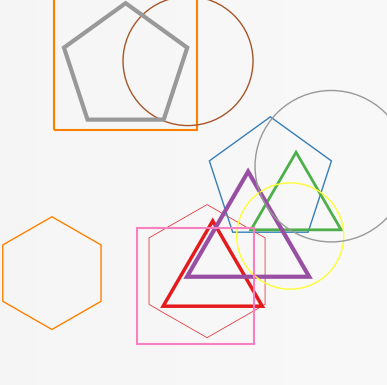[{"shape": "hexagon", "thickness": 0.5, "radius": 0.86, "center": [0.534, 0.296]}, {"shape": "triangle", "thickness": 2.5, "radius": 0.74, "center": [0.549, 0.279]}, {"shape": "pentagon", "thickness": 1, "radius": 0.83, "center": [0.698, 0.531]}, {"shape": "triangle", "thickness": 2, "radius": 0.67, "center": [0.764, 0.47]}, {"shape": "triangle", "thickness": 3, "radius": 0.91, "center": [0.64, 0.372]}, {"shape": "hexagon", "thickness": 1, "radius": 0.73, "center": [0.134, 0.291]}, {"shape": "square", "thickness": 1.5, "radius": 0.92, "center": [0.324, 0.846]}, {"shape": "circle", "thickness": 1, "radius": 0.69, "center": [0.749, 0.387]}, {"shape": "circle", "thickness": 1, "radius": 0.84, "center": [0.485, 0.842]}, {"shape": "square", "thickness": 1.5, "radius": 0.75, "center": [0.506, 0.257]}, {"shape": "pentagon", "thickness": 3, "radius": 0.84, "center": [0.324, 0.825]}, {"shape": "circle", "thickness": 1, "radius": 0.98, "center": [0.855, 0.568]}]